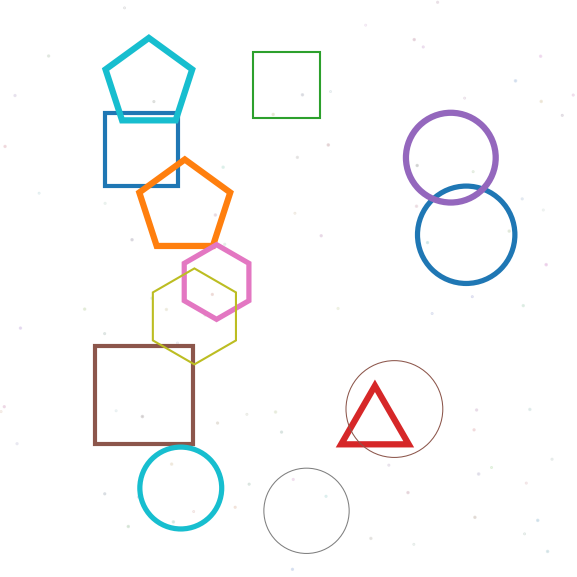[{"shape": "circle", "thickness": 2.5, "radius": 0.42, "center": [0.807, 0.593]}, {"shape": "square", "thickness": 2, "radius": 0.32, "center": [0.245, 0.74]}, {"shape": "pentagon", "thickness": 3, "radius": 0.41, "center": [0.32, 0.64]}, {"shape": "square", "thickness": 1, "radius": 0.29, "center": [0.496, 0.852]}, {"shape": "triangle", "thickness": 3, "radius": 0.34, "center": [0.649, 0.264]}, {"shape": "circle", "thickness": 3, "radius": 0.39, "center": [0.781, 0.726]}, {"shape": "circle", "thickness": 0.5, "radius": 0.42, "center": [0.683, 0.291]}, {"shape": "square", "thickness": 2, "radius": 0.42, "center": [0.249, 0.315]}, {"shape": "hexagon", "thickness": 2.5, "radius": 0.32, "center": [0.375, 0.511]}, {"shape": "circle", "thickness": 0.5, "radius": 0.37, "center": [0.531, 0.115]}, {"shape": "hexagon", "thickness": 1, "radius": 0.42, "center": [0.337, 0.451]}, {"shape": "circle", "thickness": 2.5, "radius": 0.35, "center": [0.313, 0.154]}, {"shape": "pentagon", "thickness": 3, "radius": 0.39, "center": [0.258, 0.855]}]